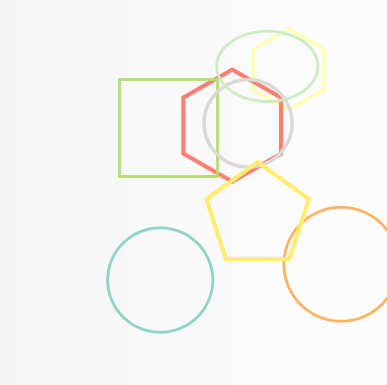[{"shape": "circle", "thickness": 2, "radius": 0.68, "center": [0.413, 0.273]}, {"shape": "hexagon", "thickness": 2.5, "radius": 0.53, "center": [0.745, 0.82]}, {"shape": "hexagon", "thickness": 3, "radius": 0.73, "center": [0.599, 0.674]}, {"shape": "circle", "thickness": 2, "radius": 0.74, "center": [0.881, 0.314]}, {"shape": "square", "thickness": 2, "radius": 0.63, "center": [0.434, 0.669]}, {"shape": "circle", "thickness": 2.5, "radius": 0.57, "center": [0.64, 0.68]}, {"shape": "oval", "thickness": 2, "radius": 0.65, "center": [0.69, 0.828]}, {"shape": "pentagon", "thickness": 3, "radius": 0.7, "center": [0.665, 0.44]}]